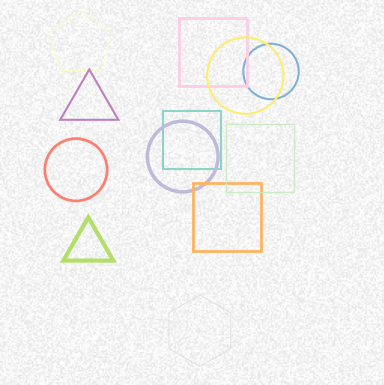[{"shape": "square", "thickness": 1.5, "radius": 0.38, "center": [0.498, 0.637]}, {"shape": "pentagon", "thickness": 0.5, "radius": 0.43, "center": [0.209, 0.887]}, {"shape": "circle", "thickness": 2.5, "radius": 0.46, "center": [0.475, 0.593]}, {"shape": "circle", "thickness": 2, "radius": 0.4, "center": [0.197, 0.559]}, {"shape": "circle", "thickness": 1.5, "radius": 0.36, "center": [0.704, 0.814]}, {"shape": "square", "thickness": 2, "radius": 0.44, "center": [0.589, 0.437]}, {"shape": "triangle", "thickness": 3, "radius": 0.37, "center": [0.229, 0.361]}, {"shape": "square", "thickness": 2, "radius": 0.44, "center": [0.553, 0.865]}, {"shape": "hexagon", "thickness": 0.5, "radius": 0.46, "center": [0.519, 0.141]}, {"shape": "triangle", "thickness": 1.5, "radius": 0.44, "center": [0.232, 0.732]}, {"shape": "square", "thickness": 1, "radius": 0.44, "center": [0.675, 0.589]}, {"shape": "circle", "thickness": 1.5, "radius": 0.5, "center": [0.637, 0.804]}]